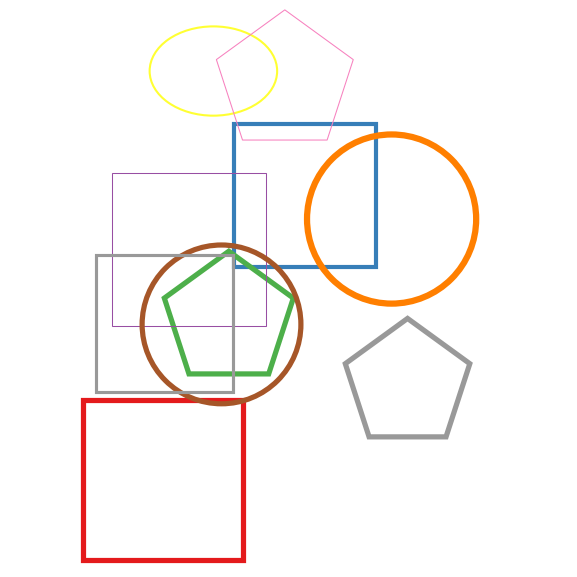[{"shape": "square", "thickness": 2.5, "radius": 0.69, "center": [0.282, 0.168]}, {"shape": "square", "thickness": 2, "radius": 0.62, "center": [0.528, 0.66]}, {"shape": "pentagon", "thickness": 2.5, "radius": 0.59, "center": [0.396, 0.447]}, {"shape": "square", "thickness": 0.5, "radius": 0.66, "center": [0.327, 0.567]}, {"shape": "circle", "thickness": 3, "radius": 0.73, "center": [0.678, 0.62]}, {"shape": "oval", "thickness": 1, "radius": 0.55, "center": [0.37, 0.876]}, {"shape": "circle", "thickness": 2.5, "radius": 0.69, "center": [0.384, 0.437]}, {"shape": "pentagon", "thickness": 0.5, "radius": 0.62, "center": [0.493, 0.857]}, {"shape": "pentagon", "thickness": 2.5, "radius": 0.57, "center": [0.706, 0.334]}, {"shape": "square", "thickness": 1.5, "radius": 0.59, "center": [0.285, 0.44]}]